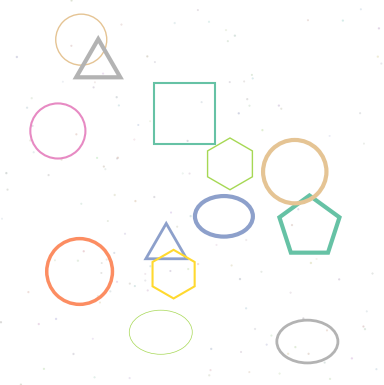[{"shape": "square", "thickness": 1.5, "radius": 0.39, "center": [0.479, 0.705]}, {"shape": "pentagon", "thickness": 3, "radius": 0.41, "center": [0.804, 0.41]}, {"shape": "circle", "thickness": 2.5, "radius": 0.43, "center": [0.207, 0.295]}, {"shape": "oval", "thickness": 3, "radius": 0.38, "center": [0.582, 0.438]}, {"shape": "triangle", "thickness": 2, "radius": 0.31, "center": [0.432, 0.358]}, {"shape": "circle", "thickness": 1.5, "radius": 0.36, "center": [0.15, 0.66]}, {"shape": "hexagon", "thickness": 1, "radius": 0.34, "center": [0.597, 0.574]}, {"shape": "oval", "thickness": 0.5, "radius": 0.41, "center": [0.418, 0.137]}, {"shape": "hexagon", "thickness": 1.5, "radius": 0.32, "center": [0.451, 0.288]}, {"shape": "circle", "thickness": 3, "radius": 0.41, "center": [0.766, 0.554]}, {"shape": "circle", "thickness": 1, "radius": 0.33, "center": [0.211, 0.897]}, {"shape": "oval", "thickness": 2, "radius": 0.4, "center": [0.798, 0.113]}, {"shape": "triangle", "thickness": 3, "radius": 0.33, "center": [0.255, 0.832]}]